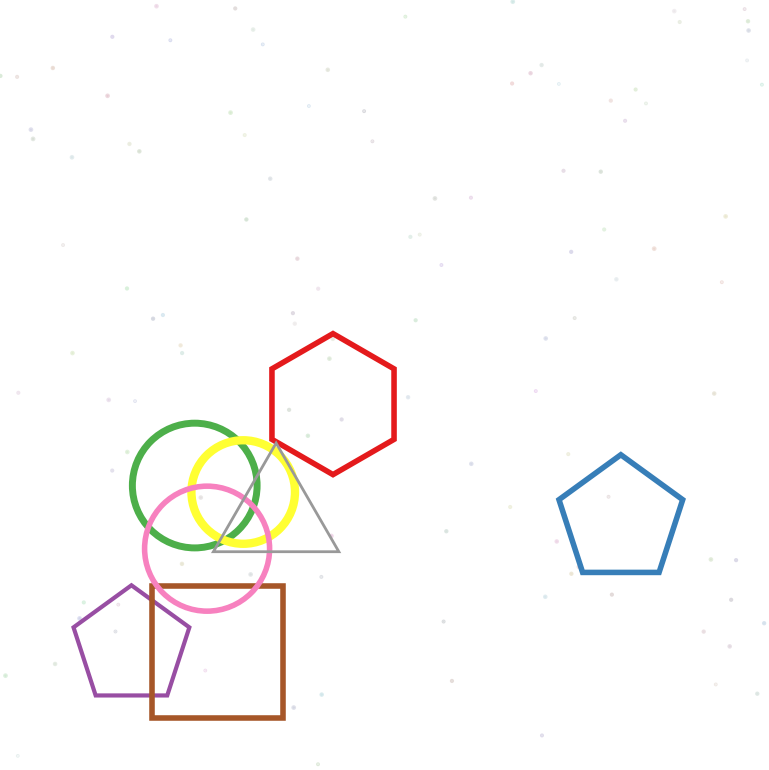[{"shape": "hexagon", "thickness": 2, "radius": 0.46, "center": [0.432, 0.475]}, {"shape": "pentagon", "thickness": 2, "radius": 0.42, "center": [0.806, 0.325]}, {"shape": "circle", "thickness": 2.5, "radius": 0.4, "center": [0.253, 0.369]}, {"shape": "pentagon", "thickness": 1.5, "radius": 0.4, "center": [0.171, 0.161]}, {"shape": "circle", "thickness": 3, "radius": 0.34, "center": [0.316, 0.361]}, {"shape": "square", "thickness": 2, "radius": 0.43, "center": [0.282, 0.153]}, {"shape": "circle", "thickness": 2, "radius": 0.41, "center": [0.269, 0.287]}, {"shape": "triangle", "thickness": 1, "radius": 0.47, "center": [0.359, 0.331]}]